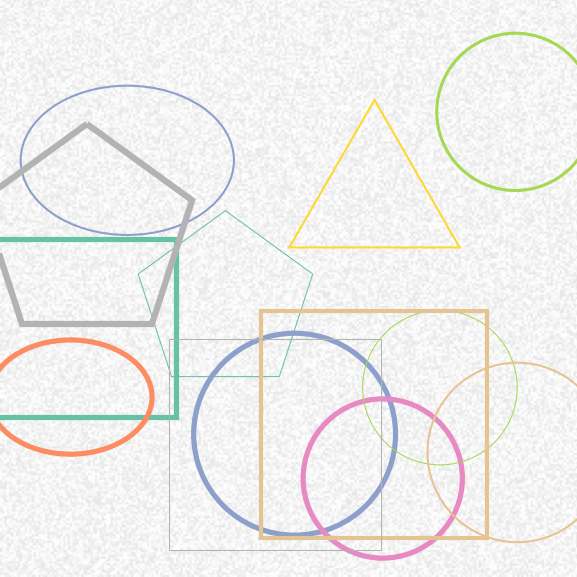[{"shape": "pentagon", "thickness": 0.5, "radius": 0.79, "center": [0.39, 0.476]}, {"shape": "square", "thickness": 2.5, "radius": 0.77, "center": [0.152, 0.431]}, {"shape": "oval", "thickness": 2.5, "radius": 0.71, "center": [0.122, 0.312]}, {"shape": "circle", "thickness": 2.5, "radius": 0.87, "center": [0.51, 0.247]}, {"shape": "oval", "thickness": 1, "radius": 0.92, "center": [0.22, 0.722]}, {"shape": "circle", "thickness": 2.5, "radius": 0.69, "center": [0.663, 0.171]}, {"shape": "circle", "thickness": 0.5, "radius": 0.67, "center": [0.762, 0.328]}, {"shape": "circle", "thickness": 1.5, "radius": 0.68, "center": [0.892, 0.805]}, {"shape": "triangle", "thickness": 1, "radius": 0.85, "center": [0.648, 0.656]}, {"shape": "circle", "thickness": 1, "radius": 0.78, "center": [0.896, 0.216]}, {"shape": "square", "thickness": 2, "radius": 0.98, "center": [0.648, 0.264]}, {"shape": "square", "thickness": 0.5, "radius": 0.92, "center": [0.476, 0.229]}, {"shape": "pentagon", "thickness": 3, "radius": 0.96, "center": [0.151, 0.593]}]